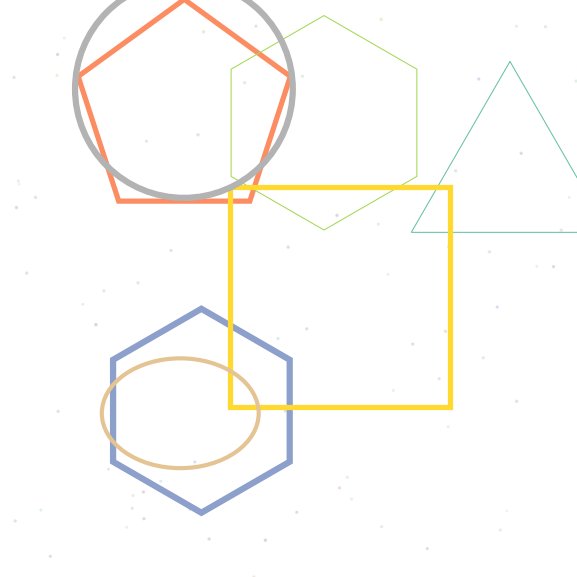[{"shape": "triangle", "thickness": 0.5, "radius": 0.99, "center": [0.883, 0.695]}, {"shape": "pentagon", "thickness": 2.5, "radius": 0.97, "center": [0.319, 0.807]}, {"shape": "hexagon", "thickness": 3, "radius": 0.88, "center": [0.349, 0.288]}, {"shape": "hexagon", "thickness": 0.5, "radius": 0.93, "center": [0.561, 0.786]}, {"shape": "square", "thickness": 2.5, "radius": 0.95, "center": [0.589, 0.485]}, {"shape": "oval", "thickness": 2, "radius": 0.68, "center": [0.312, 0.284]}, {"shape": "circle", "thickness": 3, "radius": 0.94, "center": [0.318, 0.845]}]